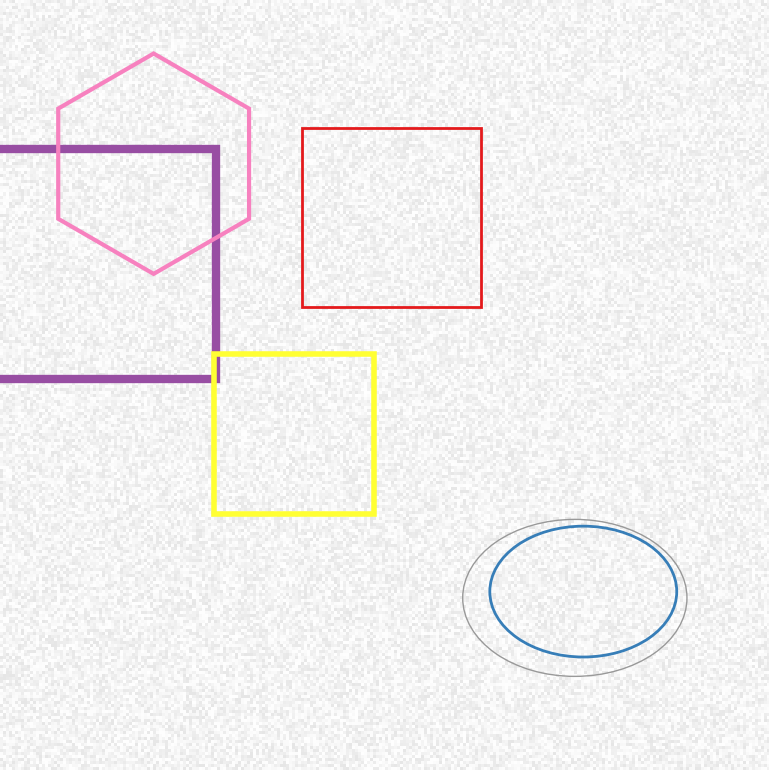[{"shape": "square", "thickness": 1, "radius": 0.58, "center": [0.509, 0.718]}, {"shape": "oval", "thickness": 1, "radius": 0.61, "center": [0.758, 0.232]}, {"shape": "square", "thickness": 3, "radius": 0.75, "center": [0.131, 0.657]}, {"shape": "square", "thickness": 2, "radius": 0.52, "center": [0.382, 0.436]}, {"shape": "hexagon", "thickness": 1.5, "radius": 0.72, "center": [0.2, 0.787]}, {"shape": "oval", "thickness": 0.5, "radius": 0.73, "center": [0.747, 0.224]}]